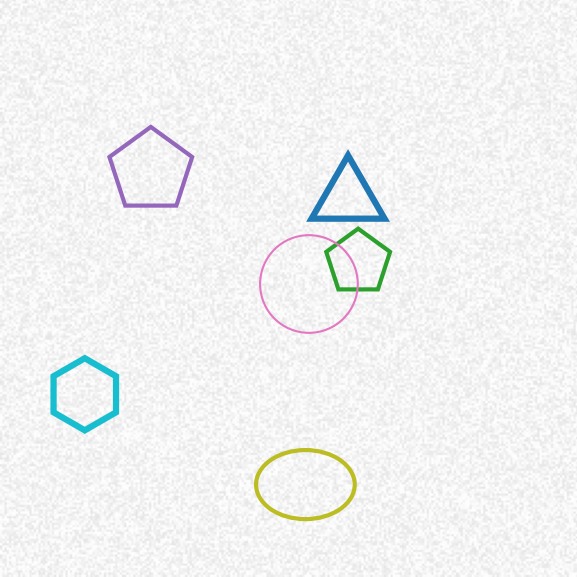[{"shape": "triangle", "thickness": 3, "radius": 0.36, "center": [0.603, 0.657]}, {"shape": "pentagon", "thickness": 2, "radius": 0.29, "center": [0.62, 0.545]}, {"shape": "pentagon", "thickness": 2, "radius": 0.38, "center": [0.261, 0.704]}, {"shape": "circle", "thickness": 1, "radius": 0.42, "center": [0.535, 0.507]}, {"shape": "oval", "thickness": 2, "radius": 0.43, "center": [0.529, 0.16]}, {"shape": "hexagon", "thickness": 3, "radius": 0.31, "center": [0.147, 0.316]}]